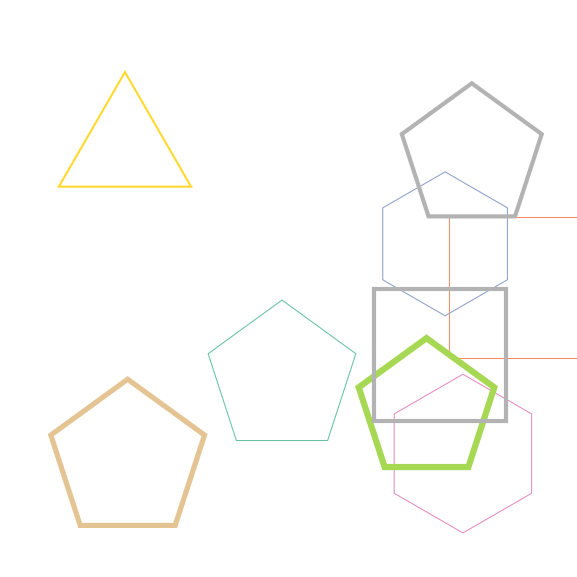[{"shape": "pentagon", "thickness": 0.5, "radius": 0.67, "center": [0.488, 0.345]}, {"shape": "square", "thickness": 0.5, "radius": 0.61, "center": [0.899, 0.501]}, {"shape": "hexagon", "thickness": 0.5, "radius": 0.62, "center": [0.771, 0.577]}, {"shape": "hexagon", "thickness": 0.5, "radius": 0.69, "center": [0.802, 0.214]}, {"shape": "pentagon", "thickness": 3, "radius": 0.62, "center": [0.739, 0.29]}, {"shape": "triangle", "thickness": 1, "radius": 0.66, "center": [0.216, 0.742]}, {"shape": "pentagon", "thickness": 2.5, "radius": 0.7, "center": [0.221, 0.203]}, {"shape": "pentagon", "thickness": 2, "radius": 0.64, "center": [0.817, 0.728]}, {"shape": "square", "thickness": 2, "radius": 0.57, "center": [0.761, 0.385]}]